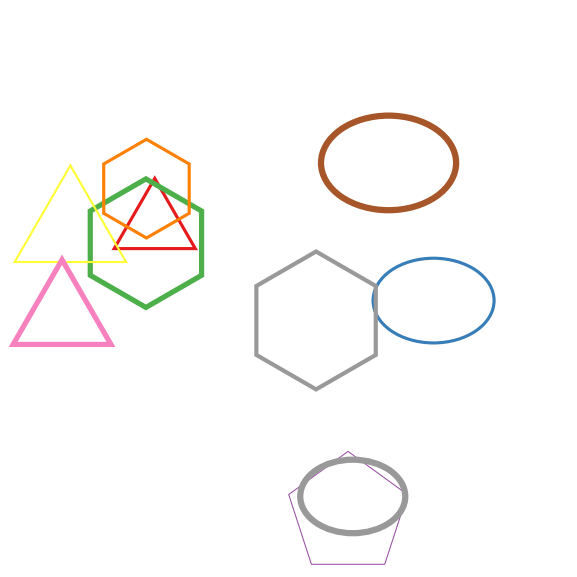[{"shape": "triangle", "thickness": 1.5, "radius": 0.41, "center": [0.268, 0.609]}, {"shape": "oval", "thickness": 1.5, "radius": 0.52, "center": [0.751, 0.479]}, {"shape": "hexagon", "thickness": 2.5, "radius": 0.56, "center": [0.253, 0.578]}, {"shape": "pentagon", "thickness": 0.5, "radius": 0.54, "center": [0.603, 0.109]}, {"shape": "hexagon", "thickness": 1.5, "radius": 0.43, "center": [0.254, 0.672]}, {"shape": "triangle", "thickness": 1, "radius": 0.56, "center": [0.122, 0.601]}, {"shape": "oval", "thickness": 3, "radius": 0.58, "center": [0.673, 0.717]}, {"shape": "triangle", "thickness": 2.5, "radius": 0.49, "center": [0.107, 0.452]}, {"shape": "hexagon", "thickness": 2, "radius": 0.6, "center": [0.547, 0.444]}, {"shape": "oval", "thickness": 3, "radius": 0.45, "center": [0.611, 0.139]}]